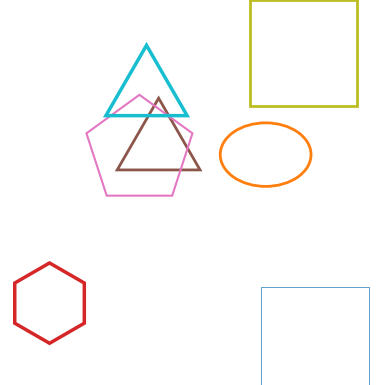[{"shape": "square", "thickness": 0.5, "radius": 0.7, "center": [0.819, 0.115]}, {"shape": "oval", "thickness": 2, "radius": 0.59, "center": [0.69, 0.598]}, {"shape": "hexagon", "thickness": 2.5, "radius": 0.52, "center": [0.129, 0.213]}, {"shape": "triangle", "thickness": 2, "radius": 0.62, "center": [0.412, 0.621]}, {"shape": "pentagon", "thickness": 1.5, "radius": 0.72, "center": [0.362, 0.609]}, {"shape": "square", "thickness": 2, "radius": 0.69, "center": [0.788, 0.862]}, {"shape": "triangle", "thickness": 2.5, "radius": 0.61, "center": [0.381, 0.761]}]